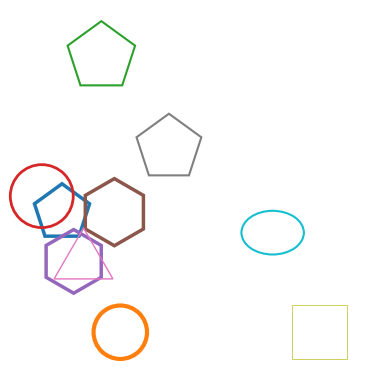[{"shape": "pentagon", "thickness": 2.5, "radius": 0.38, "center": [0.161, 0.447]}, {"shape": "circle", "thickness": 3, "radius": 0.35, "center": [0.312, 0.137]}, {"shape": "pentagon", "thickness": 1.5, "radius": 0.46, "center": [0.263, 0.853]}, {"shape": "circle", "thickness": 2, "radius": 0.41, "center": [0.108, 0.491]}, {"shape": "hexagon", "thickness": 2.5, "radius": 0.41, "center": [0.191, 0.321]}, {"shape": "hexagon", "thickness": 2.5, "radius": 0.44, "center": [0.297, 0.449]}, {"shape": "triangle", "thickness": 1, "radius": 0.44, "center": [0.217, 0.32]}, {"shape": "pentagon", "thickness": 1.5, "radius": 0.44, "center": [0.439, 0.616]}, {"shape": "square", "thickness": 0.5, "radius": 0.35, "center": [0.83, 0.138]}, {"shape": "oval", "thickness": 1.5, "radius": 0.41, "center": [0.708, 0.396]}]